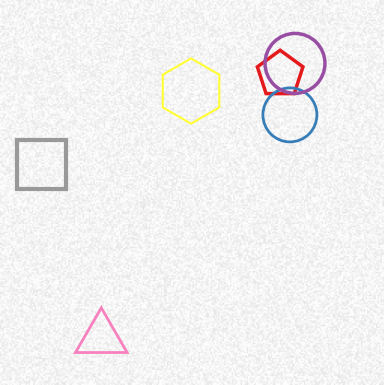[{"shape": "pentagon", "thickness": 2.5, "radius": 0.31, "center": [0.728, 0.807]}, {"shape": "circle", "thickness": 2, "radius": 0.35, "center": [0.753, 0.702]}, {"shape": "circle", "thickness": 2.5, "radius": 0.39, "center": [0.766, 0.835]}, {"shape": "hexagon", "thickness": 1.5, "radius": 0.42, "center": [0.496, 0.764]}, {"shape": "triangle", "thickness": 2, "radius": 0.39, "center": [0.263, 0.123]}, {"shape": "square", "thickness": 3, "radius": 0.32, "center": [0.108, 0.572]}]